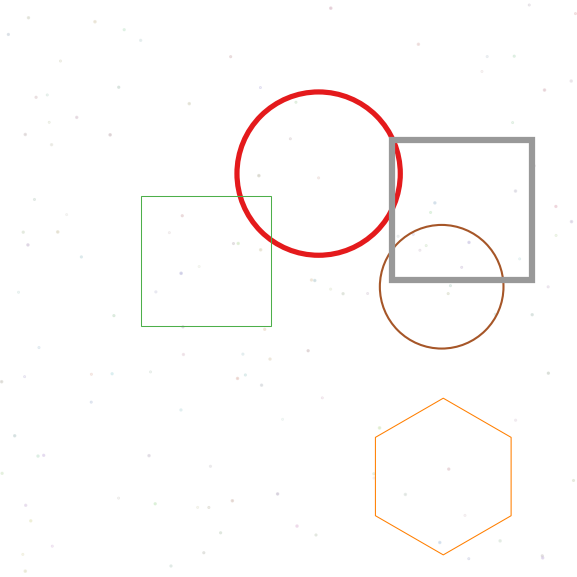[{"shape": "circle", "thickness": 2.5, "radius": 0.71, "center": [0.552, 0.699]}, {"shape": "square", "thickness": 0.5, "radius": 0.56, "center": [0.357, 0.547]}, {"shape": "hexagon", "thickness": 0.5, "radius": 0.68, "center": [0.768, 0.174]}, {"shape": "circle", "thickness": 1, "radius": 0.54, "center": [0.765, 0.503]}, {"shape": "square", "thickness": 3, "radius": 0.61, "center": [0.799, 0.635]}]